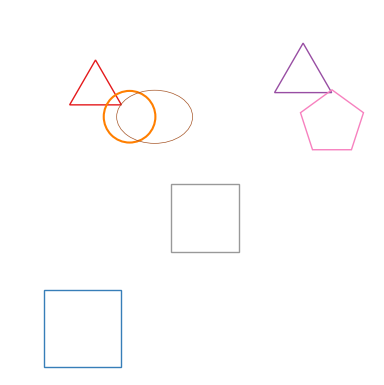[{"shape": "triangle", "thickness": 1, "radius": 0.39, "center": [0.248, 0.766]}, {"shape": "square", "thickness": 1, "radius": 0.5, "center": [0.215, 0.146]}, {"shape": "triangle", "thickness": 1, "radius": 0.43, "center": [0.787, 0.802]}, {"shape": "circle", "thickness": 1.5, "radius": 0.34, "center": [0.337, 0.697]}, {"shape": "oval", "thickness": 0.5, "radius": 0.49, "center": [0.402, 0.697]}, {"shape": "pentagon", "thickness": 1, "radius": 0.43, "center": [0.862, 0.681]}, {"shape": "square", "thickness": 1, "radius": 0.44, "center": [0.532, 0.434]}]